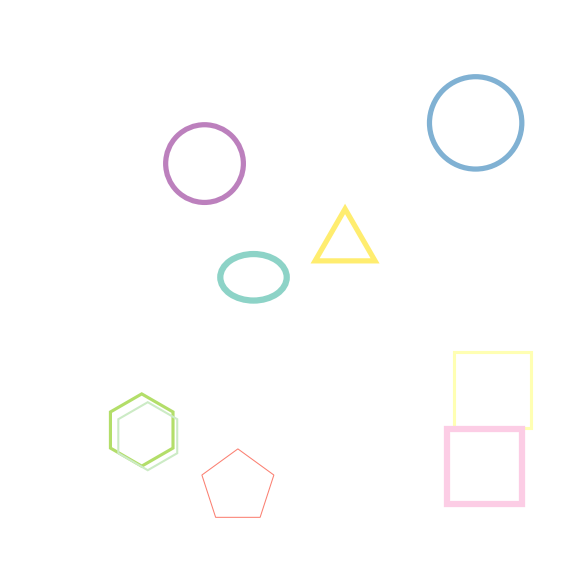[{"shape": "oval", "thickness": 3, "radius": 0.29, "center": [0.439, 0.519]}, {"shape": "square", "thickness": 1.5, "radius": 0.33, "center": [0.852, 0.324]}, {"shape": "pentagon", "thickness": 0.5, "radius": 0.33, "center": [0.412, 0.156]}, {"shape": "circle", "thickness": 2.5, "radius": 0.4, "center": [0.824, 0.786]}, {"shape": "hexagon", "thickness": 1.5, "radius": 0.31, "center": [0.245, 0.255]}, {"shape": "square", "thickness": 3, "radius": 0.32, "center": [0.839, 0.191]}, {"shape": "circle", "thickness": 2.5, "radius": 0.34, "center": [0.354, 0.716]}, {"shape": "hexagon", "thickness": 1, "radius": 0.29, "center": [0.256, 0.244]}, {"shape": "triangle", "thickness": 2.5, "radius": 0.3, "center": [0.598, 0.577]}]